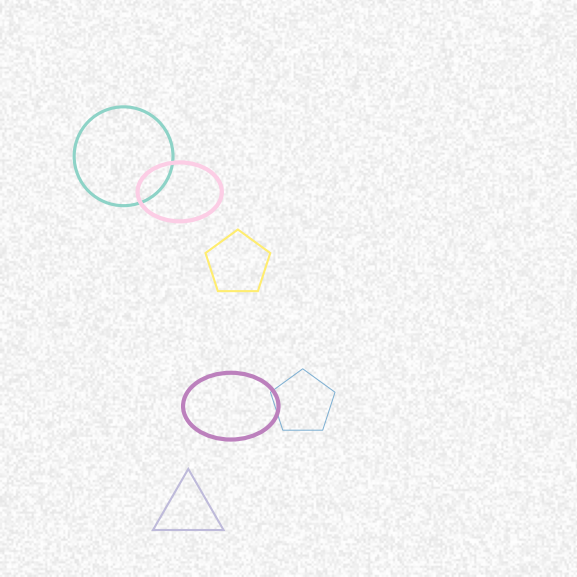[{"shape": "circle", "thickness": 1.5, "radius": 0.43, "center": [0.214, 0.729]}, {"shape": "triangle", "thickness": 1, "radius": 0.35, "center": [0.326, 0.117]}, {"shape": "pentagon", "thickness": 0.5, "radius": 0.29, "center": [0.524, 0.302]}, {"shape": "oval", "thickness": 2, "radius": 0.36, "center": [0.311, 0.667]}, {"shape": "oval", "thickness": 2, "radius": 0.41, "center": [0.4, 0.296]}, {"shape": "pentagon", "thickness": 1, "radius": 0.29, "center": [0.412, 0.543]}]